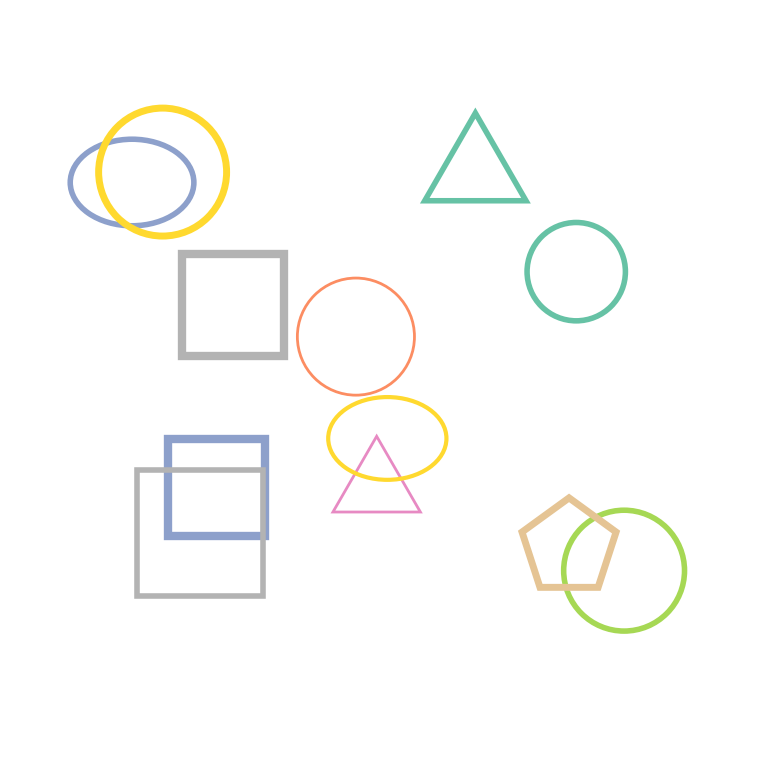[{"shape": "circle", "thickness": 2, "radius": 0.32, "center": [0.748, 0.647]}, {"shape": "triangle", "thickness": 2, "radius": 0.38, "center": [0.617, 0.777]}, {"shape": "circle", "thickness": 1, "radius": 0.38, "center": [0.462, 0.563]}, {"shape": "oval", "thickness": 2, "radius": 0.4, "center": [0.171, 0.763]}, {"shape": "square", "thickness": 3, "radius": 0.31, "center": [0.281, 0.367]}, {"shape": "triangle", "thickness": 1, "radius": 0.33, "center": [0.489, 0.368]}, {"shape": "circle", "thickness": 2, "radius": 0.39, "center": [0.811, 0.259]}, {"shape": "circle", "thickness": 2.5, "radius": 0.42, "center": [0.211, 0.777]}, {"shape": "oval", "thickness": 1.5, "radius": 0.38, "center": [0.503, 0.431]}, {"shape": "pentagon", "thickness": 2.5, "radius": 0.32, "center": [0.739, 0.289]}, {"shape": "square", "thickness": 2, "radius": 0.41, "center": [0.26, 0.308]}, {"shape": "square", "thickness": 3, "radius": 0.33, "center": [0.302, 0.604]}]